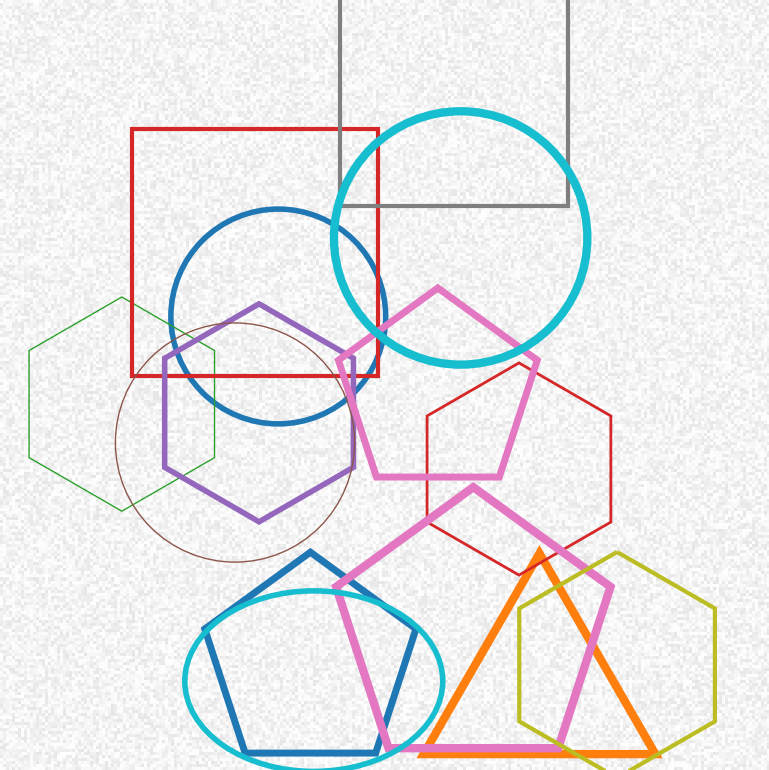[{"shape": "circle", "thickness": 2, "radius": 0.7, "center": [0.361, 0.589]}, {"shape": "pentagon", "thickness": 2.5, "radius": 0.72, "center": [0.403, 0.139]}, {"shape": "triangle", "thickness": 3, "radius": 0.87, "center": [0.701, 0.108]}, {"shape": "hexagon", "thickness": 0.5, "radius": 0.7, "center": [0.158, 0.475]}, {"shape": "hexagon", "thickness": 1, "radius": 0.69, "center": [0.674, 0.391]}, {"shape": "square", "thickness": 1.5, "radius": 0.8, "center": [0.331, 0.672]}, {"shape": "hexagon", "thickness": 2, "radius": 0.71, "center": [0.336, 0.464]}, {"shape": "circle", "thickness": 0.5, "radius": 0.78, "center": [0.305, 0.425]}, {"shape": "pentagon", "thickness": 2.5, "radius": 0.68, "center": [0.569, 0.49]}, {"shape": "pentagon", "thickness": 3, "radius": 0.94, "center": [0.615, 0.18]}, {"shape": "square", "thickness": 1.5, "radius": 0.74, "center": [0.589, 0.881]}, {"shape": "hexagon", "thickness": 1.5, "radius": 0.73, "center": [0.801, 0.136]}, {"shape": "circle", "thickness": 3, "radius": 0.82, "center": [0.598, 0.691]}, {"shape": "oval", "thickness": 2, "radius": 0.84, "center": [0.408, 0.115]}]